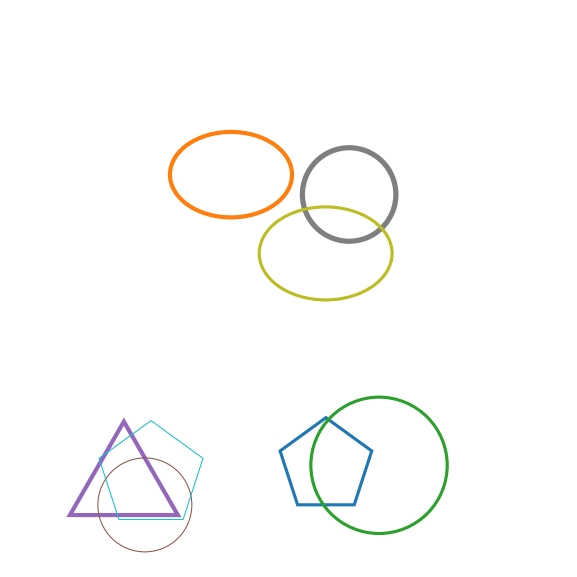[{"shape": "pentagon", "thickness": 1.5, "radius": 0.42, "center": [0.564, 0.192]}, {"shape": "oval", "thickness": 2, "radius": 0.53, "center": [0.4, 0.697]}, {"shape": "circle", "thickness": 1.5, "radius": 0.59, "center": [0.656, 0.193]}, {"shape": "triangle", "thickness": 2, "radius": 0.54, "center": [0.214, 0.161]}, {"shape": "circle", "thickness": 0.5, "radius": 0.41, "center": [0.251, 0.125]}, {"shape": "circle", "thickness": 2.5, "radius": 0.4, "center": [0.605, 0.662]}, {"shape": "oval", "thickness": 1.5, "radius": 0.58, "center": [0.564, 0.56]}, {"shape": "pentagon", "thickness": 0.5, "radius": 0.47, "center": [0.262, 0.176]}]